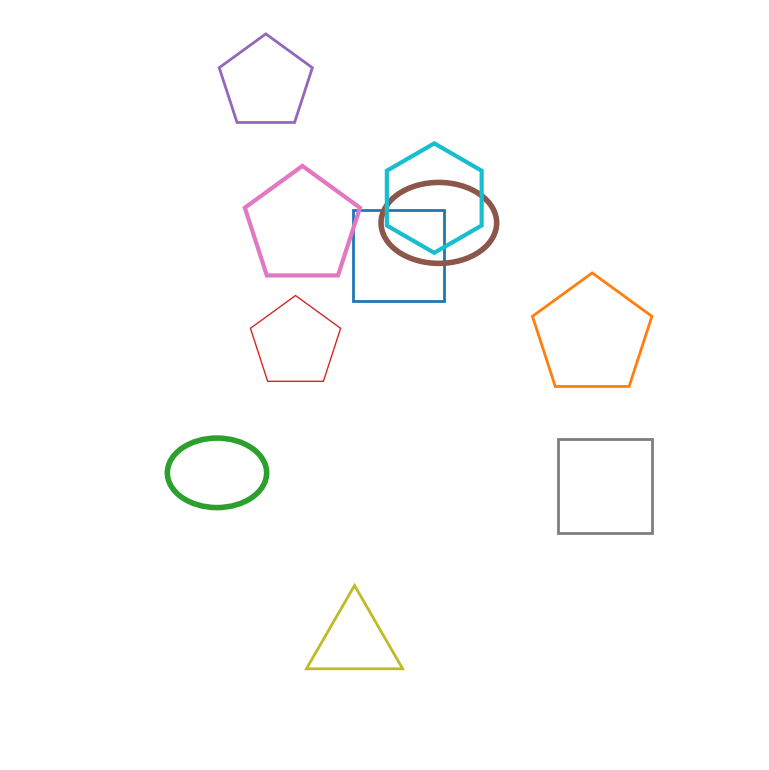[{"shape": "square", "thickness": 1, "radius": 0.29, "center": [0.518, 0.668]}, {"shape": "pentagon", "thickness": 1, "radius": 0.41, "center": [0.769, 0.564]}, {"shape": "oval", "thickness": 2, "radius": 0.32, "center": [0.282, 0.386]}, {"shape": "pentagon", "thickness": 0.5, "radius": 0.31, "center": [0.384, 0.555]}, {"shape": "pentagon", "thickness": 1, "radius": 0.32, "center": [0.345, 0.892]}, {"shape": "oval", "thickness": 2, "radius": 0.38, "center": [0.57, 0.711]}, {"shape": "pentagon", "thickness": 1.5, "radius": 0.39, "center": [0.393, 0.706]}, {"shape": "square", "thickness": 1, "radius": 0.3, "center": [0.785, 0.369]}, {"shape": "triangle", "thickness": 1, "radius": 0.36, "center": [0.46, 0.168]}, {"shape": "hexagon", "thickness": 1.5, "radius": 0.36, "center": [0.564, 0.743]}]